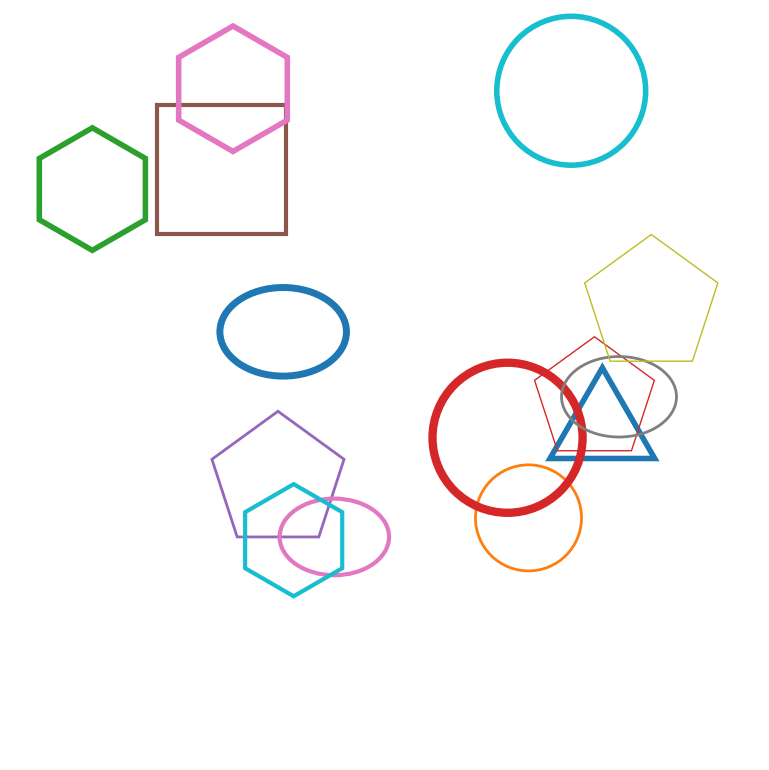[{"shape": "triangle", "thickness": 2, "radius": 0.39, "center": [0.782, 0.444]}, {"shape": "oval", "thickness": 2.5, "radius": 0.41, "center": [0.368, 0.569]}, {"shape": "circle", "thickness": 1, "radius": 0.34, "center": [0.686, 0.327]}, {"shape": "hexagon", "thickness": 2, "radius": 0.4, "center": [0.12, 0.754]}, {"shape": "pentagon", "thickness": 0.5, "radius": 0.41, "center": [0.772, 0.481]}, {"shape": "circle", "thickness": 3, "radius": 0.49, "center": [0.659, 0.431]}, {"shape": "pentagon", "thickness": 1, "radius": 0.45, "center": [0.361, 0.376]}, {"shape": "square", "thickness": 1.5, "radius": 0.42, "center": [0.288, 0.78]}, {"shape": "hexagon", "thickness": 2, "radius": 0.41, "center": [0.303, 0.885]}, {"shape": "oval", "thickness": 1.5, "radius": 0.36, "center": [0.434, 0.303]}, {"shape": "oval", "thickness": 1, "radius": 0.37, "center": [0.804, 0.485]}, {"shape": "pentagon", "thickness": 0.5, "radius": 0.45, "center": [0.846, 0.605]}, {"shape": "hexagon", "thickness": 1.5, "radius": 0.36, "center": [0.381, 0.298]}, {"shape": "circle", "thickness": 2, "radius": 0.48, "center": [0.742, 0.882]}]